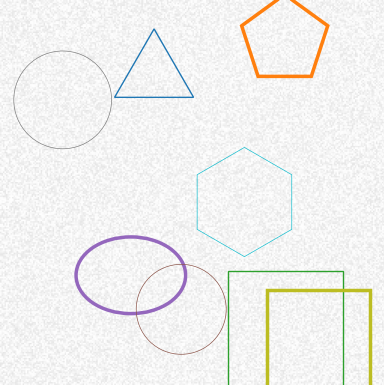[{"shape": "triangle", "thickness": 1, "radius": 0.59, "center": [0.4, 0.806]}, {"shape": "pentagon", "thickness": 2.5, "radius": 0.59, "center": [0.739, 0.897]}, {"shape": "square", "thickness": 1, "radius": 0.75, "center": [0.742, 0.146]}, {"shape": "oval", "thickness": 2.5, "radius": 0.71, "center": [0.34, 0.285]}, {"shape": "circle", "thickness": 0.5, "radius": 0.58, "center": [0.471, 0.197]}, {"shape": "circle", "thickness": 0.5, "radius": 0.63, "center": [0.163, 0.741]}, {"shape": "square", "thickness": 2.5, "radius": 0.67, "center": [0.828, 0.114]}, {"shape": "hexagon", "thickness": 0.5, "radius": 0.71, "center": [0.635, 0.475]}]